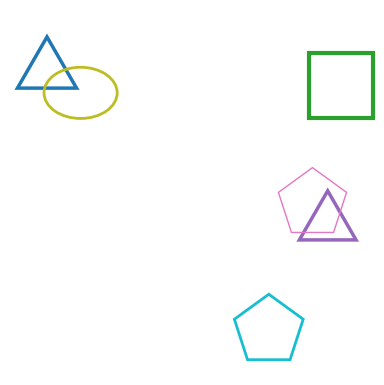[{"shape": "triangle", "thickness": 2.5, "radius": 0.44, "center": [0.122, 0.815]}, {"shape": "square", "thickness": 3, "radius": 0.42, "center": [0.885, 0.778]}, {"shape": "triangle", "thickness": 2.5, "radius": 0.42, "center": [0.851, 0.419]}, {"shape": "pentagon", "thickness": 1, "radius": 0.47, "center": [0.812, 0.472]}, {"shape": "oval", "thickness": 2, "radius": 0.48, "center": [0.209, 0.759]}, {"shape": "pentagon", "thickness": 2, "radius": 0.47, "center": [0.698, 0.142]}]